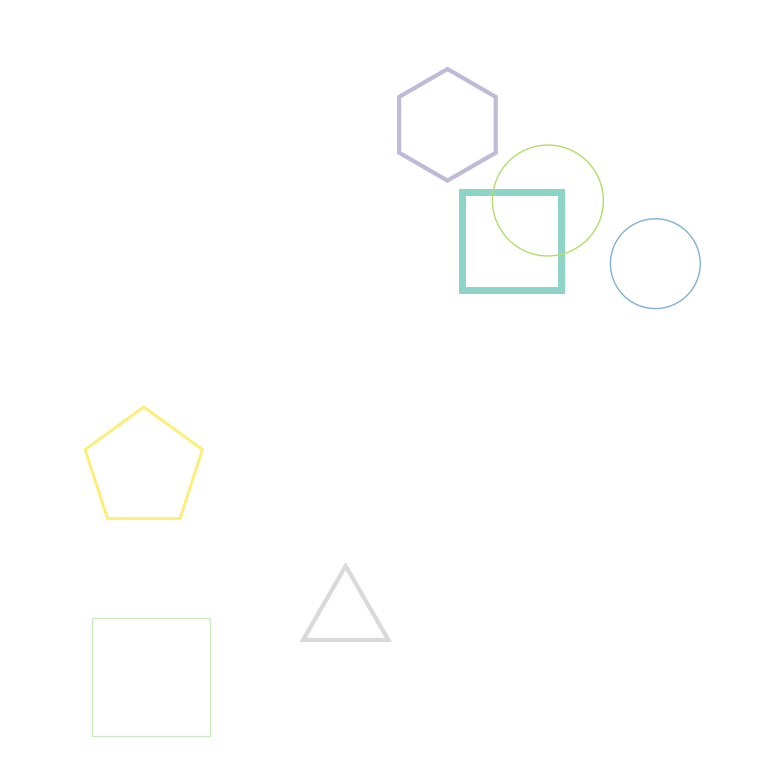[{"shape": "square", "thickness": 2.5, "radius": 0.32, "center": [0.664, 0.687]}, {"shape": "hexagon", "thickness": 1.5, "radius": 0.36, "center": [0.581, 0.838]}, {"shape": "circle", "thickness": 0.5, "radius": 0.29, "center": [0.851, 0.658]}, {"shape": "circle", "thickness": 0.5, "radius": 0.36, "center": [0.712, 0.74]}, {"shape": "triangle", "thickness": 1.5, "radius": 0.32, "center": [0.449, 0.201]}, {"shape": "square", "thickness": 0.5, "radius": 0.38, "center": [0.196, 0.121]}, {"shape": "pentagon", "thickness": 1, "radius": 0.4, "center": [0.187, 0.391]}]